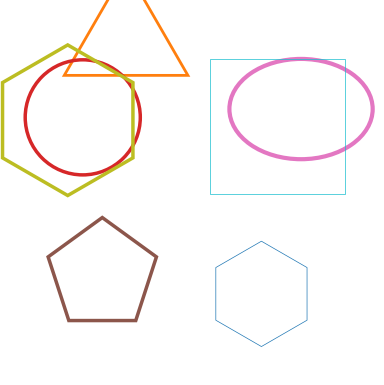[{"shape": "hexagon", "thickness": 0.5, "radius": 0.68, "center": [0.679, 0.237]}, {"shape": "triangle", "thickness": 2, "radius": 0.93, "center": [0.328, 0.897]}, {"shape": "circle", "thickness": 2.5, "radius": 0.75, "center": [0.215, 0.695]}, {"shape": "pentagon", "thickness": 2.5, "radius": 0.74, "center": [0.266, 0.287]}, {"shape": "oval", "thickness": 3, "radius": 0.93, "center": [0.782, 0.717]}, {"shape": "hexagon", "thickness": 2.5, "radius": 0.98, "center": [0.176, 0.688]}, {"shape": "square", "thickness": 0.5, "radius": 0.88, "center": [0.721, 0.671]}]